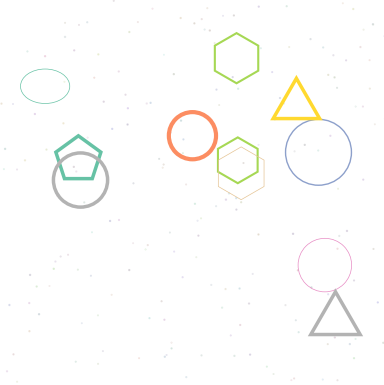[{"shape": "pentagon", "thickness": 2.5, "radius": 0.31, "center": [0.204, 0.586]}, {"shape": "oval", "thickness": 0.5, "radius": 0.32, "center": [0.117, 0.776]}, {"shape": "circle", "thickness": 3, "radius": 0.31, "center": [0.5, 0.648]}, {"shape": "circle", "thickness": 1, "radius": 0.43, "center": [0.827, 0.604]}, {"shape": "circle", "thickness": 0.5, "radius": 0.35, "center": [0.844, 0.311]}, {"shape": "hexagon", "thickness": 1.5, "radius": 0.33, "center": [0.614, 0.849]}, {"shape": "hexagon", "thickness": 1.5, "radius": 0.3, "center": [0.618, 0.584]}, {"shape": "triangle", "thickness": 2.5, "radius": 0.35, "center": [0.77, 0.727]}, {"shape": "hexagon", "thickness": 0.5, "radius": 0.34, "center": [0.626, 0.55]}, {"shape": "triangle", "thickness": 2.5, "radius": 0.37, "center": [0.871, 0.168]}, {"shape": "circle", "thickness": 2.5, "radius": 0.35, "center": [0.209, 0.532]}]